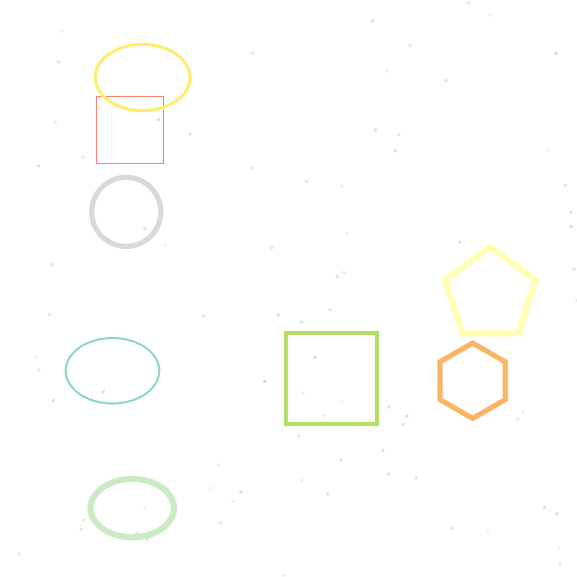[{"shape": "oval", "thickness": 1, "radius": 0.41, "center": [0.195, 0.357]}, {"shape": "pentagon", "thickness": 3, "radius": 0.41, "center": [0.849, 0.489]}, {"shape": "square", "thickness": 0.5, "radius": 0.29, "center": [0.224, 0.775]}, {"shape": "hexagon", "thickness": 2.5, "radius": 0.33, "center": [0.818, 0.34]}, {"shape": "square", "thickness": 2, "radius": 0.39, "center": [0.574, 0.343]}, {"shape": "circle", "thickness": 2.5, "radius": 0.3, "center": [0.219, 0.632]}, {"shape": "oval", "thickness": 3, "radius": 0.36, "center": [0.229, 0.119]}, {"shape": "oval", "thickness": 1.5, "radius": 0.41, "center": [0.247, 0.865]}]